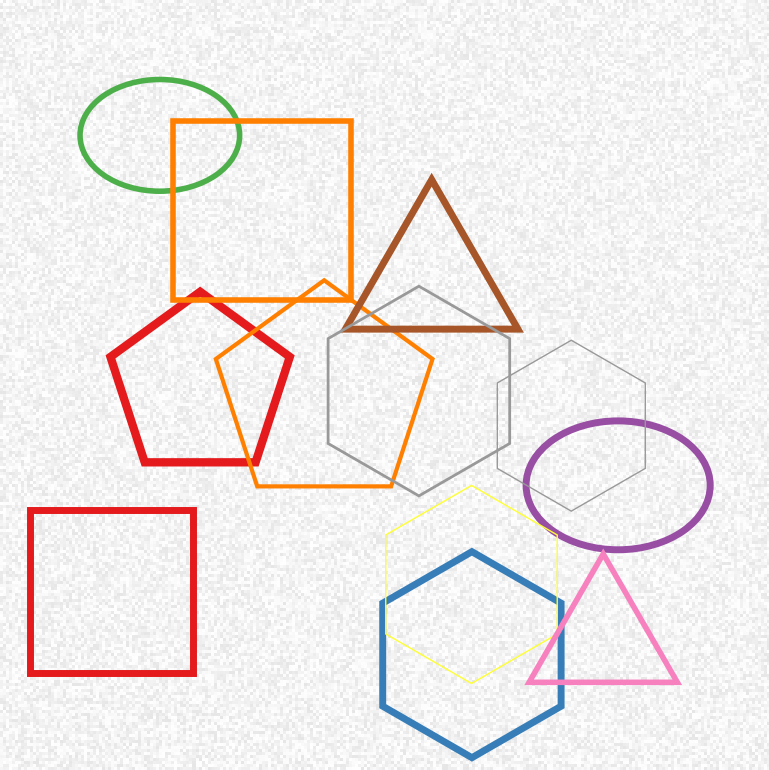[{"shape": "pentagon", "thickness": 3, "radius": 0.61, "center": [0.26, 0.499]}, {"shape": "square", "thickness": 2.5, "radius": 0.53, "center": [0.145, 0.232]}, {"shape": "hexagon", "thickness": 2.5, "radius": 0.67, "center": [0.613, 0.15]}, {"shape": "oval", "thickness": 2, "radius": 0.52, "center": [0.208, 0.824]}, {"shape": "oval", "thickness": 2.5, "radius": 0.6, "center": [0.803, 0.37]}, {"shape": "pentagon", "thickness": 1.5, "radius": 0.74, "center": [0.421, 0.488]}, {"shape": "square", "thickness": 2, "radius": 0.58, "center": [0.341, 0.727]}, {"shape": "hexagon", "thickness": 0.5, "radius": 0.64, "center": [0.612, 0.241]}, {"shape": "triangle", "thickness": 2.5, "radius": 0.65, "center": [0.561, 0.637]}, {"shape": "triangle", "thickness": 2, "radius": 0.56, "center": [0.783, 0.169]}, {"shape": "hexagon", "thickness": 1, "radius": 0.68, "center": [0.544, 0.492]}, {"shape": "hexagon", "thickness": 0.5, "radius": 0.55, "center": [0.742, 0.447]}]